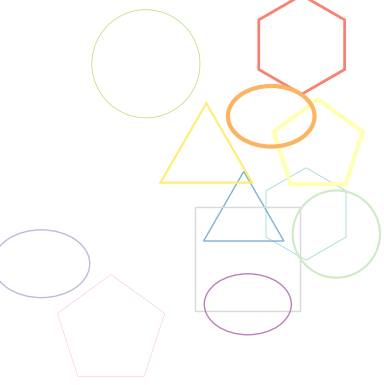[{"shape": "hexagon", "thickness": 0.5, "radius": 0.6, "center": [0.795, 0.444]}, {"shape": "pentagon", "thickness": 3, "radius": 0.61, "center": [0.826, 0.62]}, {"shape": "oval", "thickness": 1, "radius": 0.63, "center": [0.107, 0.315]}, {"shape": "hexagon", "thickness": 2, "radius": 0.64, "center": [0.784, 0.884]}, {"shape": "triangle", "thickness": 1, "radius": 0.6, "center": [0.633, 0.434]}, {"shape": "oval", "thickness": 3, "radius": 0.56, "center": [0.705, 0.698]}, {"shape": "circle", "thickness": 0.5, "radius": 0.7, "center": [0.379, 0.834]}, {"shape": "pentagon", "thickness": 0.5, "radius": 0.73, "center": [0.288, 0.141]}, {"shape": "square", "thickness": 1, "radius": 0.68, "center": [0.643, 0.327]}, {"shape": "oval", "thickness": 1, "radius": 0.57, "center": [0.644, 0.21]}, {"shape": "circle", "thickness": 1.5, "radius": 0.57, "center": [0.873, 0.392]}, {"shape": "triangle", "thickness": 1.5, "radius": 0.69, "center": [0.536, 0.594]}]